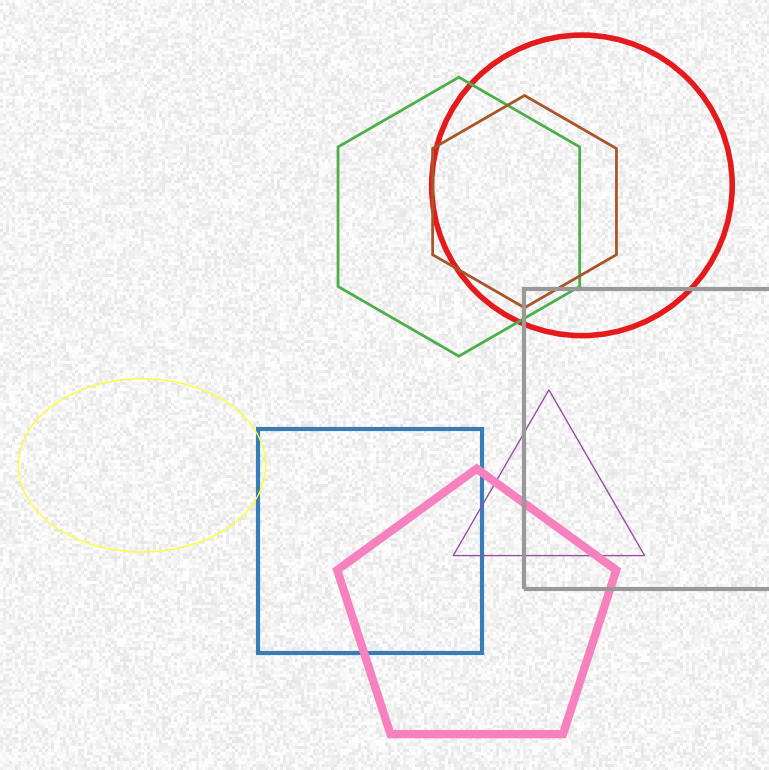[{"shape": "circle", "thickness": 2, "radius": 0.98, "center": [0.756, 0.759]}, {"shape": "square", "thickness": 1.5, "radius": 0.73, "center": [0.48, 0.297]}, {"shape": "hexagon", "thickness": 1, "radius": 0.91, "center": [0.596, 0.719]}, {"shape": "triangle", "thickness": 0.5, "radius": 0.72, "center": [0.713, 0.35]}, {"shape": "oval", "thickness": 0.5, "radius": 0.8, "center": [0.184, 0.396]}, {"shape": "hexagon", "thickness": 1, "radius": 0.69, "center": [0.681, 0.738]}, {"shape": "pentagon", "thickness": 3, "radius": 0.95, "center": [0.619, 0.201]}, {"shape": "square", "thickness": 1.5, "radius": 0.97, "center": [0.875, 0.43]}]